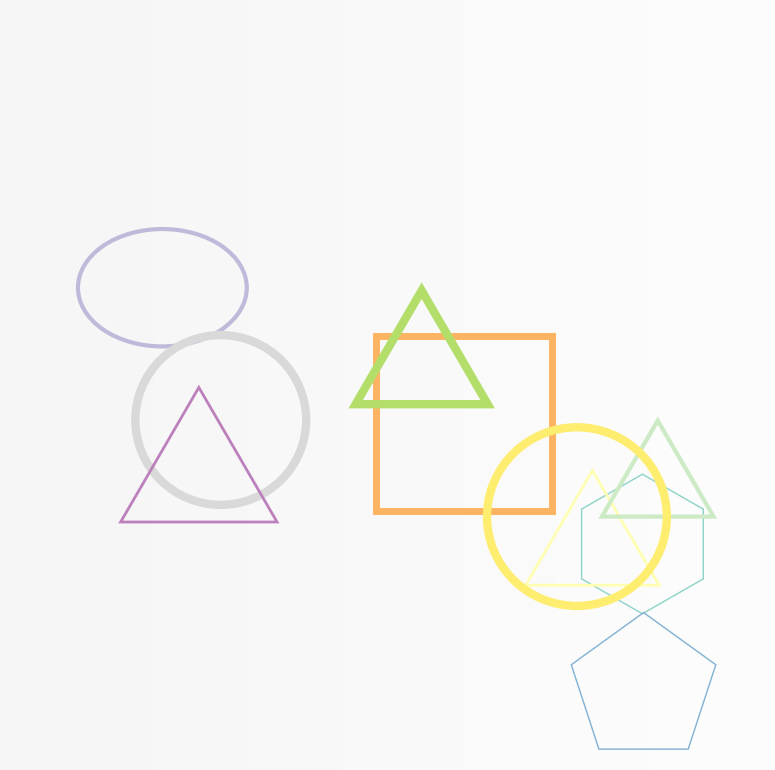[{"shape": "hexagon", "thickness": 0.5, "radius": 0.45, "center": [0.829, 0.294]}, {"shape": "triangle", "thickness": 1, "radius": 0.5, "center": [0.764, 0.29]}, {"shape": "oval", "thickness": 1.5, "radius": 0.54, "center": [0.21, 0.626]}, {"shape": "pentagon", "thickness": 0.5, "radius": 0.49, "center": [0.83, 0.106]}, {"shape": "square", "thickness": 2.5, "radius": 0.57, "center": [0.598, 0.45]}, {"shape": "triangle", "thickness": 3, "radius": 0.49, "center": [0.544, 0.524]}, {"shape": "circle", "thickness": 3, "radius": 0.55, "center": [0.285, 0.455]}, {"shape": "triangle", "thickness": 1, "radius": 0.58, "center": [0.257, 0.38]}, {"shape": "triangle", "thickness": 1.5, "radius": 0.42, "center": [0.849, 0.371]}, {"shape": "circle", "thickness": 3, "radius": 0.58, "center": [0.744, 0.329]}]